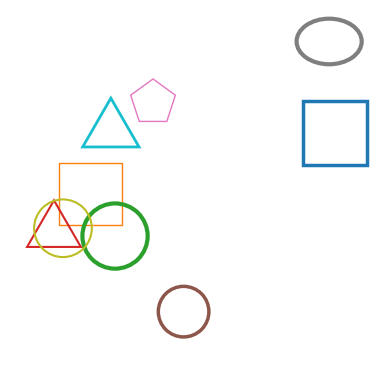[{"shape": "square", "thickness": 2.5, "radius": 0.42, "center": [0.87, 0.654]}, {"shape": "square", "thickness": 1, "radius": 0.41, "center": [0.235, 0.496]}, {"shape": "circle", "thickness": 3, "radius": 0.42, "center": [0.299, 0.387]}, {"shape": "triangle", "thickness": 1.5, "radius": 0.4, "center": [0.14, 0.399]}, {"shape": "circle", "thickness": 2.5, "radius": 0.33, "center": [0.477, 0.191]}, {"shape": "pentagon", "thickness": 1, "radius": 0.3, "center": [0.397, 0.734]}, {"shape": "oval", "thickness": 3, "radius": 0.42, "center": [0.855, 0.892]}, {"shape": "circle", "thickness": 1.5, "radius": 0.37, "center": [0.164, 0.407]}, {"shape": "triangle", "thickness": 2, "radius": 0.42, "center": [0.288, 0.661]}]